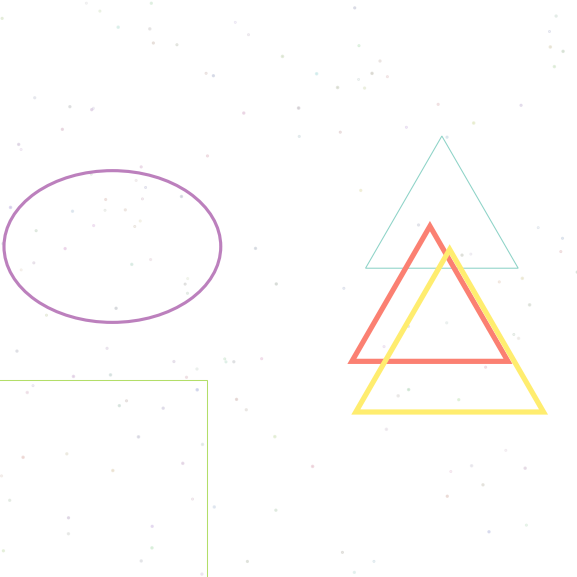[{"shape": "triangle", "thickness": 0.5, "radius": 0.76, "center": [0.765, 0.611]}, {"shape": "triangle", "thickness": 2.5, "radius": 0.78, "center": [0.744, 0.451]}, {"shape": "square", "thickness": 0.5, "radius": 0.98, "center": [0.164, 0.146]}, {"shape": "oval", "thickness": 1.5, "radius": 0.94, "center": [0.195, 0.572]}, {"shape": "triangle", "thickness": 2.5, "radius": 0.94, "center": [0.779, 0.38]}]